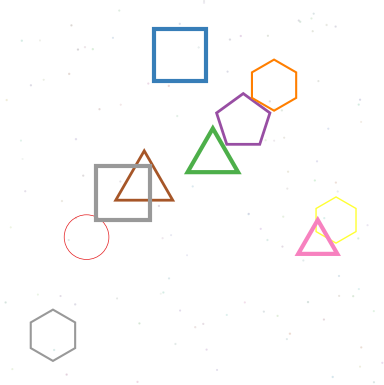[{"shape": "circle", "thickness": 0.5, "radius": 0.29, "center": [0.225, 0.384]}, {"shape": "square", "thickness": 3, "radius": 0.34, "center": [0.468, 0.858]}, {"shape": "triangle", "thickness": 3, "radius": 0.38, "center": [0.553, 0.591]}, {"shape": "pentagon", "thickness": 2, "radius": 0.36, "center": [0.632, 0.684]}, {"shape": "hexagon", "thickness": 1.5, "radius": 0.33, "center": [0.712, 0.779]}, {"shape": "hexagon", "thickness": 1, "radius": 0.3, "center": [0.873, 0.428]}, {"shape": "triangle", "thickness": 2, "radius": 0.43, "center": [0.375, 0.523]}, {"shape": "triangle", "thickness": 3, "radius": 0.29, "center": [0.825, 0.37]}, {"shape": "square", "thickness": 3, "radius": 0.35, "center": [0.32, 0.499]}, {"shape": "hexagon", "thickness": 1.5, "radius": 0.33, "center": [0.138, 0.129]}]